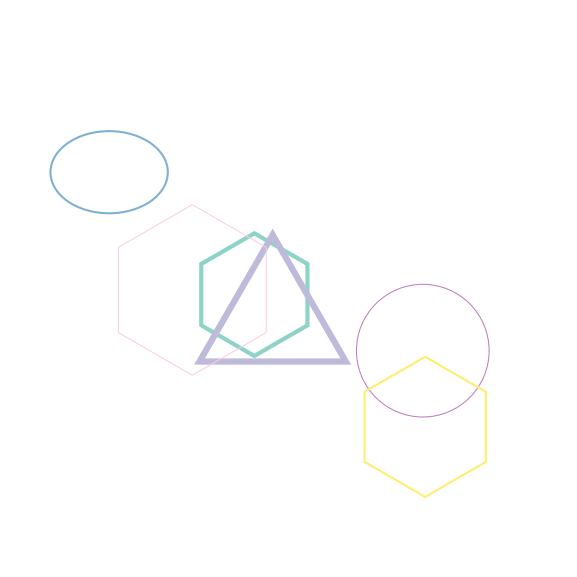[{"shape": "hexagon", "thickness": 2, "radius": 0.53, "center": [0.44, 0.489]}, {"shape": "triangle", "thickness": 3, "radius": 0.73, "center": [0.472, 0.446]}, {"shape": "oval", "thickness": 1, "radius": 0.51, "center": [0.189, 0.701]}, {"shape": "hexagon", "thickness": 0.5, "radius": 0.74, "center": [0.333, 0.497]}, {"shape": "circle", "thickness": 0.5, "radius": 0.57, "center": [0.732, 0.392]}, {"shape": "hexagon", "thickness": 1, "radius": 0.61, "center": [0.736, 0.26]}]